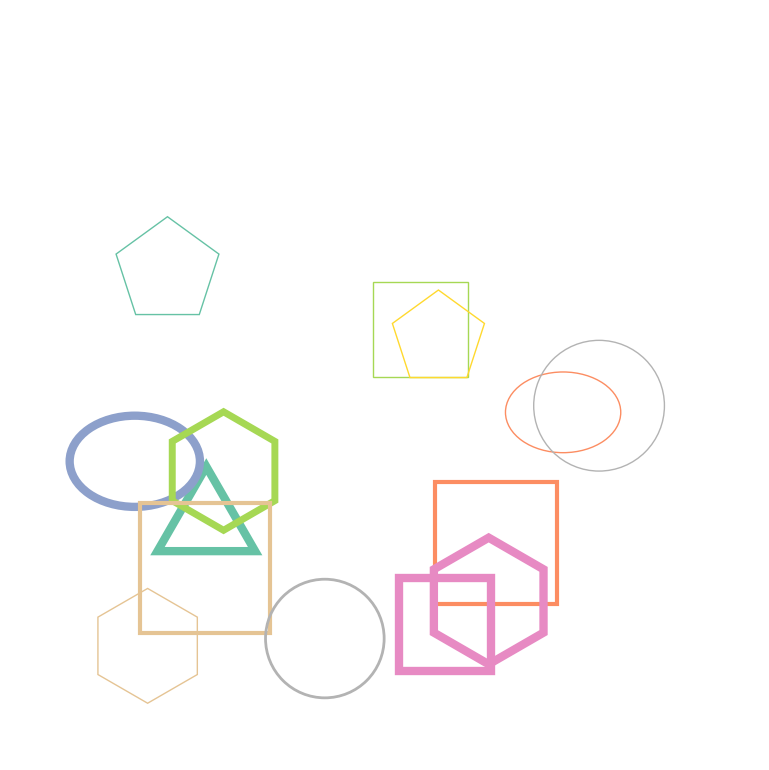[{"shape": "triangle", "thickness": 3, "radius": 0.37, "center": [0.268, 0.321]}, {"shape": "pentagon", "thickness": 0.5, "radius": 0.35, "center": [0.218, 0.648]}, {"shape": "square", "thickness": 1.5, "radius": 0.4, "center": [0.644, 0.295]}, {"shape": "oval", "thickness": 0.5, "radius": 0.37, "center": [0.731, 0.465]}, {"shape": "oval", "thickness": 3, "radius": 0.42, "center": [0.175, 0.401]}, {"shape": "square", "thickness": 3, "radius": 0.3, "center": [0.578, 0.189]}, {"shape": "hexagon", "thickness": 3, "radius": 0.41, "center": [0.635, 0.22]}, {"shape": "square", "thickness": 0.5, "radius": 0.31, "center": [0.546, 0.572]}, {"shape": "hexagon", "thickness": 2.5, "radius": 0.38, "center": [0.29, 0.388]}, {"shape": "pentagon", "thickness": 0.5, "radius": 0.31, "center": [0.569, 0.56]}, {"shape": "square", "thickness": 1.5, "radius": 0.42, "center": [0.267, 0.263]}, {"shape": "hexagon", "thickness": 0.5, "radius": 0.37, "center": [0.192, 0.161]}, {"shape": "circle", "thickness": 0.5, "radius": 0.42, "center": [0.778, 0.473]}, {"shape": "circle", "thickness": 1, "radius": 0.39, "center": [0.422, 0.171]}]